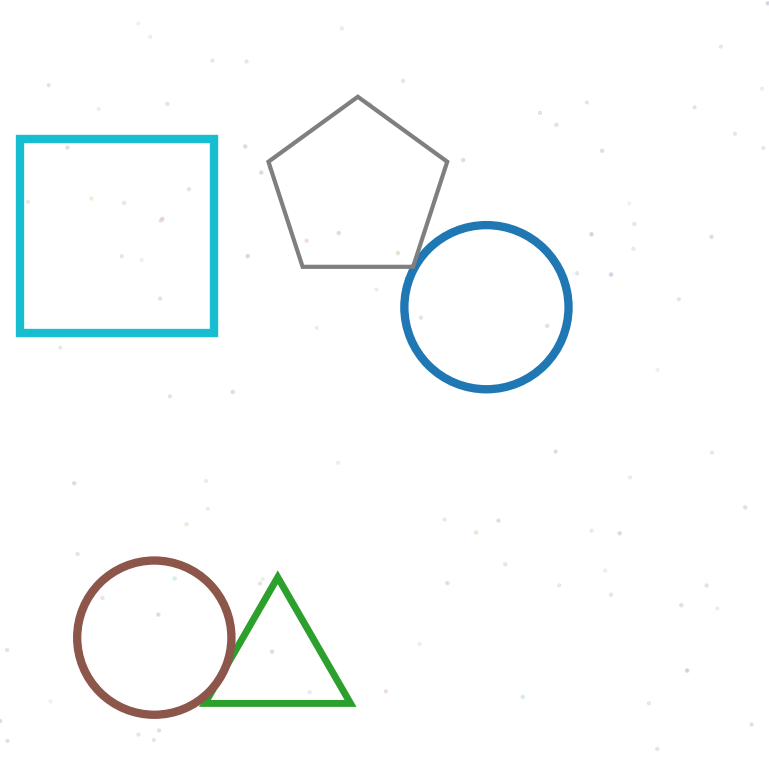[{"shape": "circle", "thickness": 3, "radius": 0.53, "center": [0.632, 0.601]}, {"shape": "triangle", "thickness": 2.5, "radius": 0.55, "center": [0.361, 0.141]}, {"shape": "circle", "thickness": 3, "radius": 0.5, "center": [0.2, 0.172]}, {"shape": "pentagon", "thickness": 1.5, "radius": 0.61, "center": [0.465, 0.752]}, {"shape": "square", "thickness": 3, "radius": 0.63, "center": [0.152, 0.694]}]